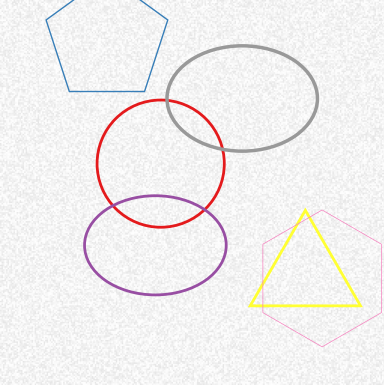[{"shape": "circle", "thickness": 2, "radius": 0.83, "center": [0.417, 0.575]}, {"shape": "pentagon", "thickness": 1, "radius": 0.83, "center": [0.278, 0.897]}, {"shape": "oval", "thickness": 2, "radius": 0.92, "center": [0.404, 0.363]}, {"shape": "triangle", "thickness": 2, "radius": 0.83, "center": [0.793, 0.288]}, {"shape": "hexagon", "thickness": 0.5, "radius": 0.89, "center": [0.837, 0.277]}, {"shape": "oval", "thickness": 2.5, "radius": 0.98, "center": [0.629, 0.744]}]